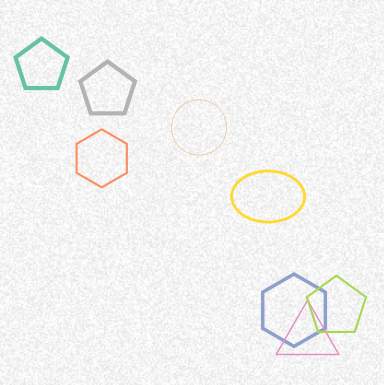[{"shape": "pentagon", "thickness": 3, "radius": 0.36, "center": [0.108, 0.829]}, {"shape": "hexagon", "thickness": 1.5, "radius": 0.38, "center": [0.264, 0.589]}, {"shape": "hexagon", "thickness": 2.5, "radius": 0.47, "center": [0.764, 0.194]}, {"shape": "triangle", "thickness": 1, "radius": 0.47, "center": [0.799, 0.126]}, {"shape": "pentagon", "thickness": 1.5, "radius": 0.4, "center": [0.874, 0.203]}, {"shape": "oval", "thickness": 2, "radius": 0.47, "center": [0.696, 0.489]}, {"shape": "circle", "thickness": 0.5, "radius": 0.36, "center": [0.517, 0.669]}, {"shape": "pentagon", "thickness": 3, "radius": 0.37, "center": [0.28, 0.766]}]